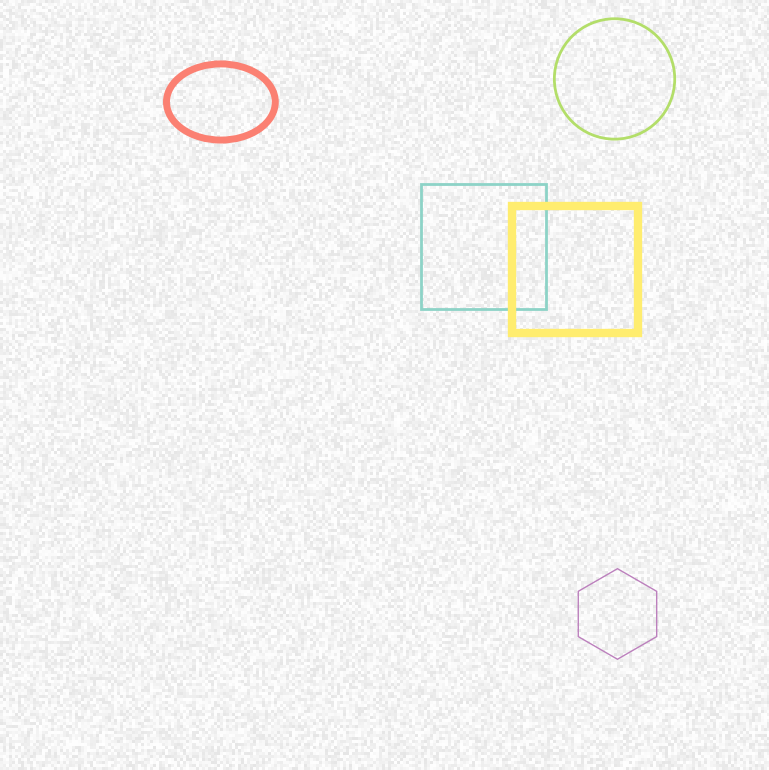[{"shape": "square", "thickness": 1, "radius": 0.41, "center": [0.628, 0.68]}, {"shape": "oval", "thickness": 2.5, "radius": 0.35, "center": [0.287, 0.868]}, {"shape": "circle", "thickness": 1, "radius": 0.39, "center": [0.798, 0.897]}, {"shape": "hexagon", "thickness": 0.5, "radius": 0.29, "center": [0.802, 0.203]}, {"shape": "square", "thickness": 3, "radius": 0.41, "center": [0.747, 0.65]}]